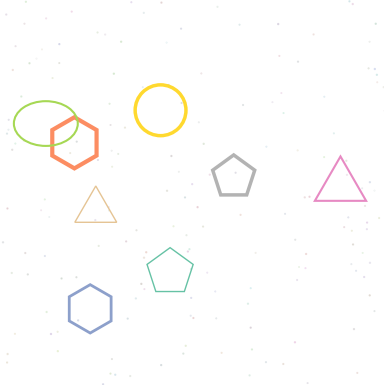[{"shape": "pentagon", "thickness": 1, "radius": 0.31, "center": [0.442, 0.294]}, {"shape": "hexagon", "thickness": 3, "radius": 0.33, "center": [0.193, 0.629]}, {"shape": "hexagon", "thickness": 2, "radius": 0.31, "center": [0.234, 0.198]}, {"shape": "triangle", "thickness": 1.5, "radius": 0.38, "center": [0.884, 0.517]}, {"shape": "oval", "thickness": 1.5, "radius": 0.41, "center": [0.119, 0.679]}, {"shape": "circle", "thickness": 2.5, "radius": 0.33, "center": [0.417, 0.714]}, {"shape": "triangle", "thickness": 1, "radius": 0.31, "center": [0.249, 0.454]}, {"shape": "pentagon", "thickness": 2.5, "radius": 0.29, "center": [0.607, 0.54]}]